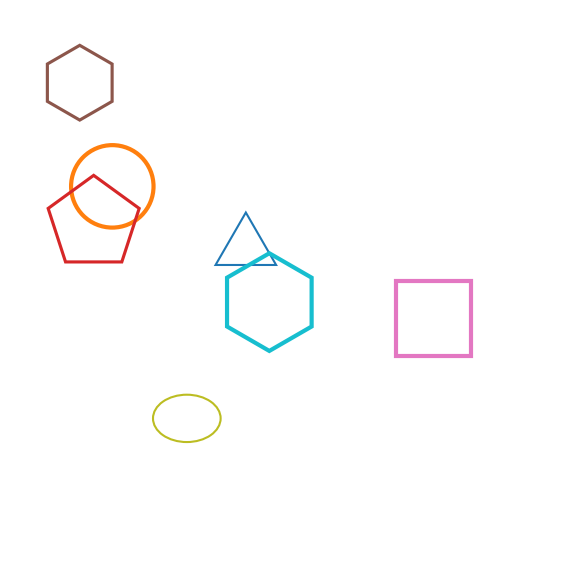[{"shape": "triangle", "thickness": 1, "radius": 0.3, "center": [0.426, 0.571]}, {"shape": "circle", "thickness": 2, "radius": 0.36, "center": [0.194, 0.676]}, {"shape": "pentagon", "thickness": 1.5, "radius": 0.41, "center": [0.162, 0.613]}, {"shape": "hexagon", "thickness": 1.5, "radius": 0.32, "center": [0.138, 0.856]}, {"shape": "square", "thickness": 2, "radius": 0.33, "center": [0.75, 0.447]}, {"shape": "oval", "thickness": 1, "radius": 0.29, "center": [0.323, 0.275]}, {"shape": "hexagon", "thickness": 2, "radius": 0.42, "center": [0.466, 0.476]}]